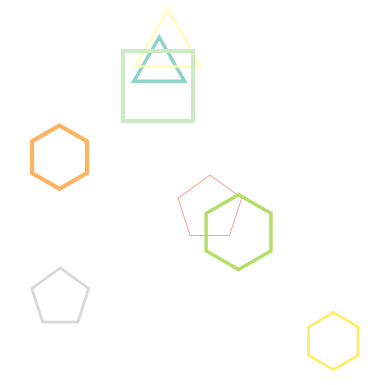[{"shape": "triangle", "thickness": 2.5, "radius": 0.38, "center": [0.414, 0.827]}, {"shape": "triangle", "thickness": 1.5, "radius": 0.49, "center": [0.436, 0.877]}, {"shape": "pentagon", "thickness": 0.5, "radius": 0.43, "center": [0.545, 0.458]}, {"shape": "hexagon", "thickness": 3, "radius": 0.41, "center": [0.154, 0.592]}, {"shape": "hexagon", "thickness": 2.5, "radius": 0.49, "center": [0.62, 0.397]}, {"shape": "pentagon", "thickness": 2, "radius": 0.39, "center": [0.156, 0.226]}, {"shape": "square", "thickness": 3, "radius": 0.45, "center": [0.411, 0.777]}, {"shape": "hexagon", "thickness": 2, "radius": 0.37, "center": [0.866, 0.114]}]